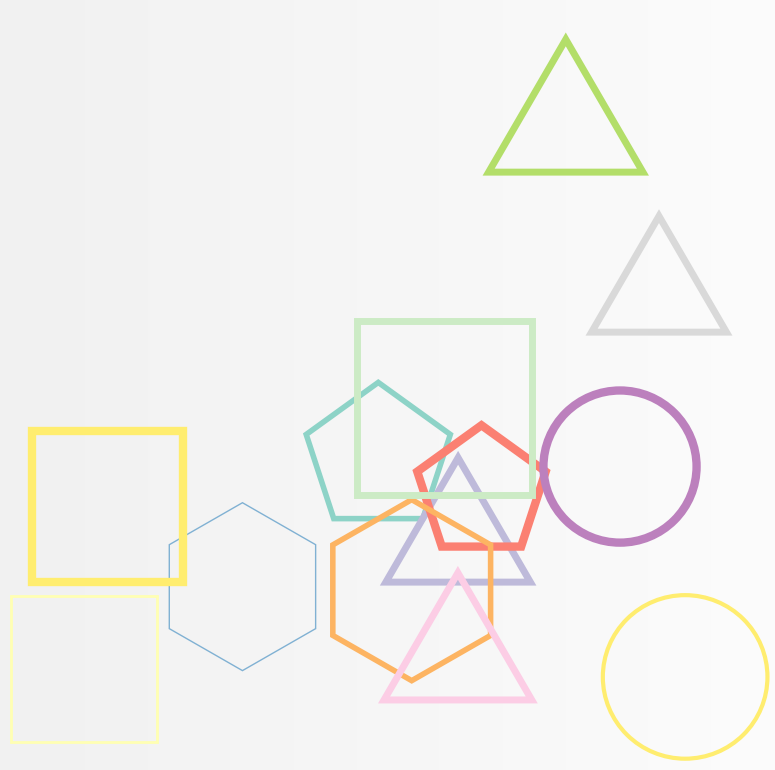[{"shape": "pentagon", "thickness": 2, "radius": 0.49, "center": [0.488, 0.406]}, {"shape": "square", "thickness": 1, "radius": 0.47, "center": [0.108, 0.131]}, {"shape": "triangle", "thickness": 2.5, "radius": 0.54, "center": [0.591, 0.298]}, {"shape": "pentagon", "thickness": 3, "radius": 0.44, "center": [0.621, 0.361]}, {"shape": "hexagon", "thickness": 0.5, "radius": 0.55, "center": [0.313, 0.238]}, {"shape": "hexagon", "thickness": 2, "radius": 0.59, "center": [0.531, 0.234]}, {"shape": "triangle", "thickness": 2.5, "radius": 0.57, "center": [0.73, 0.834]}, {"shape": "triangle", "thickness": 2.5, "radius": 0.55, "center": [0.591, 0.146]}, {"shape": "triangle", "thickness": 2.5, "radius": 0.5, "center": [0.85, 0.619]}, {"shape": "circle", "thickness": 3, "radius": 0.49, "center": [0.8, 0.394]}, {"shape": "square", "thickness": 2.5, "radius": 0.56, "center": [0.574, 0.47]}, {"shape": "square", "thickness": 3, "radius": 0.49, "center": [0.139, 0.342]}, {"shape": "circle", "thickness": 1.5, "radius": 0.53, "center": [0.884, 0.121]}]